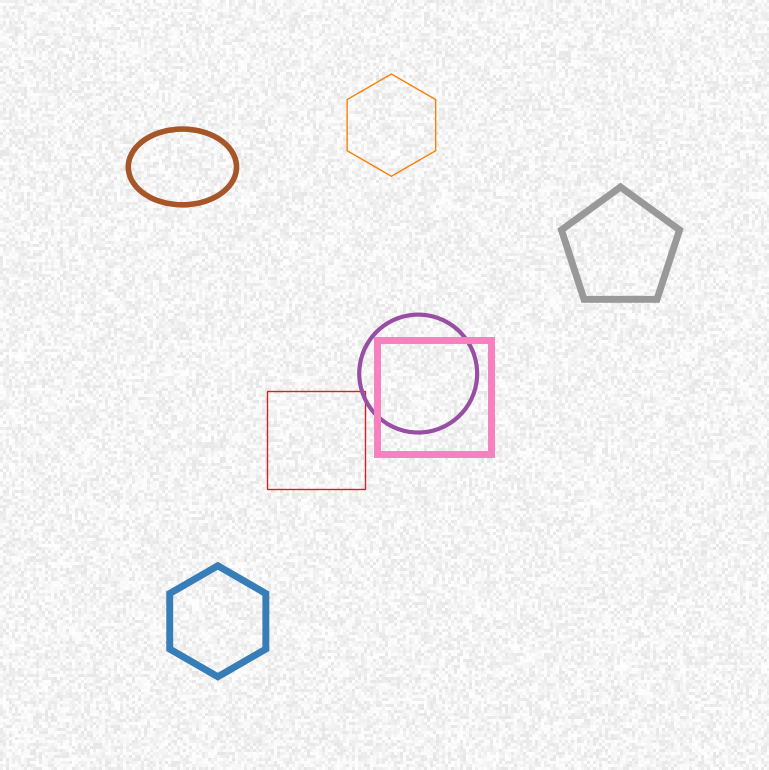[{"shape": "square", "thickness": 0.5, "radius": 0.32, "center": [0.41, 0.429]}, {"shape": "hexagon", "thickness": 2.5, "radius": 0.36, "center": [0.283, 0.193]}, {"shape": "circle", "thickness": 1.5, "radius": 0.38, "center": [0.543, 0.515]}, {"shape": "hexagon", "thickness": 0.5, "radius": 0.33, "center": [0.508, 0.837]}, {"shape": "oval", "thickness": 2, "radius": 0.35, "center": [0.237, 0.783]}, {"shape": "square", "thickness": 2.5, "radius": 0.37, "center": [0.563, 0.484]}, {"shape": "pentagon", "thickness": 2.5, "radius": 0.4, "center": [0.806, 0.676]}]